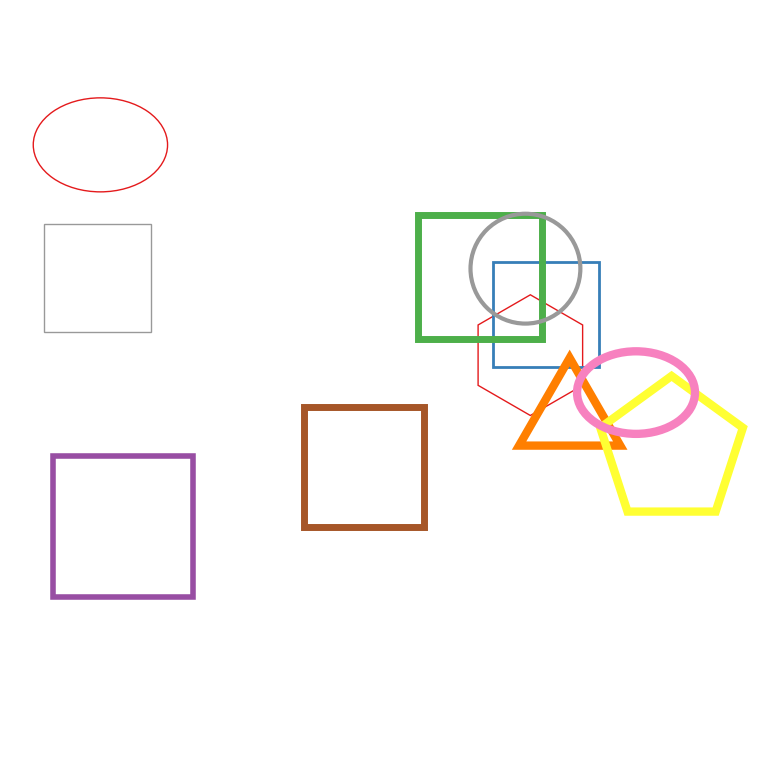[{"shape": "hexagon", "thickness": 0.5, "radius": 0.39, "center": [0.689, 0.539]}, {"shape": "oval", "thickness": 0.5, "radius": 0.44, "center": [0.13, 0.812]}, {"shape": "square", "thickness": 1, "radius": 0.34, "center": [0.709, 0.592]}, {"shape": "square", "thickness": 2.5, "radius": 0.4, "center": [0.624, 0.64]}, {"shape": "square", "thickness": 2, "radius": 0.45, "center": [0.159, 0.316]}, {"shape": "triangle", "thickness": 3, "radius": 0.38, "center": [0.74, 0.459]}, {"shape": "pentagon", "thickness": 3, "radius": 0.49, "center": [0.872, 0.414]}, {"shape": "square", "thickness": 2.5, "radius": 0.39, "center": [0.473, 0.394]}, {"shape": "oval", "thickness": 3, "radius": 0.38, "center": [0.826, 0.49]}, {"shape": "square", "thickness": 0.5, "radius": 0.35, "center": [0.127, 0.639]}, {"shape": "circle", "thickness": 1.5, "radius": 0.36, "center": [0.682, 0.651]}]